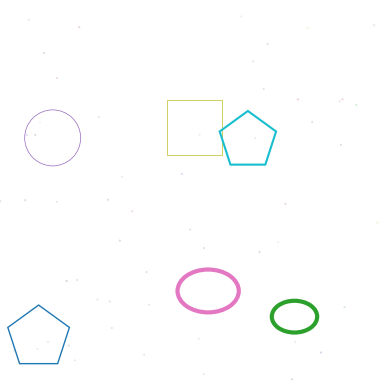[{"shape": "pentagon", "thickness": 1, "radius": 0.42, "center": [0.1, 0.124]}, {"shape": "oval", "thickness": 3, "radius": 0.29, "center": [0.765, 0.178]}, {"shape": "circle", "thickness": 0.5, "radius": 0.36, "center": [0.137, 0.642]}, {"shape": "oval", "thickness": 3, "radius": 0.4, "center": [0.541, 0.244]}, {"shape": "square", "thickness": 0.5, "radius": 0.36, "center": [0.505, 0.669]}, {"shape": "pentagon", "thickness": 1.5, "radius": 0.39, "center": [0.644, 0.635]}]